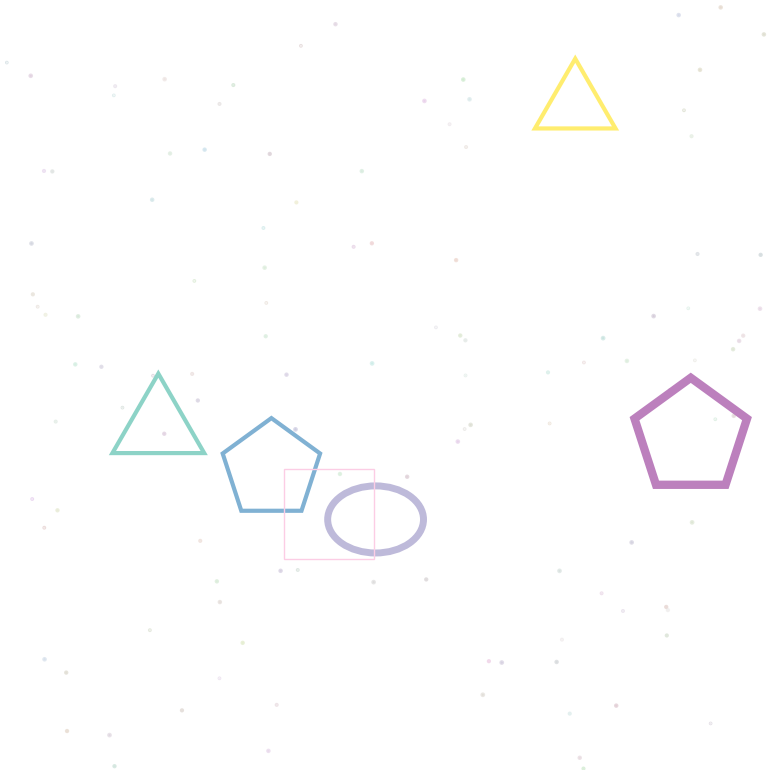[{"shape": "triangle", "thickness": 1.5, "radius": 0.34, "center": [0.206, 0.446]}, {"shape": "oval", "thickness": 2.5, "radius": 0.31, "center": [0.488, 0.325]}, {"shape": "pentagon", "thickness": 1.5, "radius": 0.33, "center": [0.352, 0.39]}, {"shape": "square", "thickness": 0.5, "radius": 0.29, "center": [0.427, 0.332]}, {"shape": "pentagon", "thickness": 3, "radius": 0.38, "center": [0.897, 0.433]}, {"shape": "triangle", "thickness": 1.5, "radius": 0.3, "center": [0.747, 0.863]}]